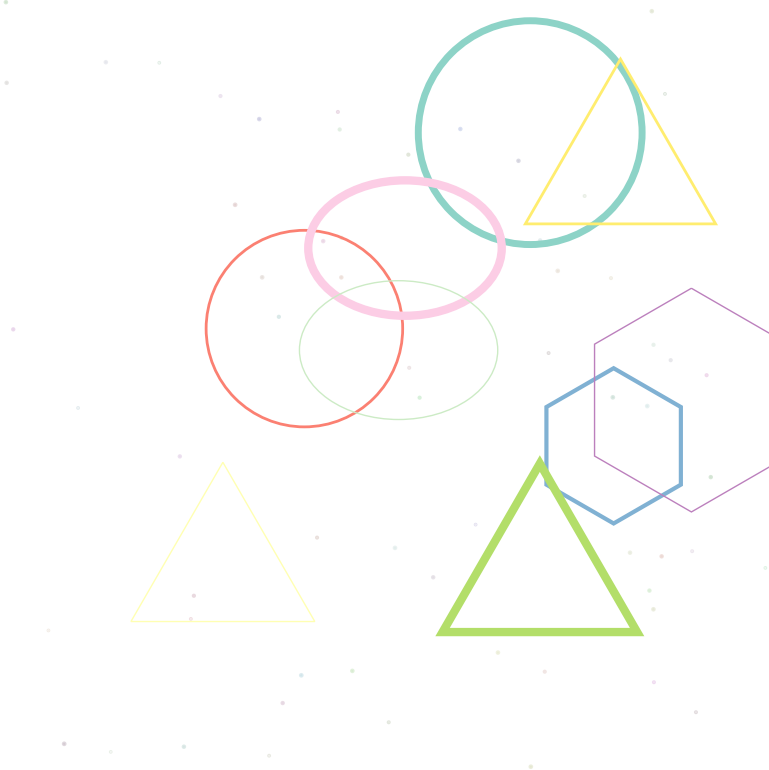[{"shape": "circle", "thickness": 2.5, "radius": 0.73, "center": [0.689, 0.828]}, {"shape": "triangle", "thickness": 0.5, "radius": 0.69, "center": [0.289, 0.262]}, {"shape": "circle", "thickness": 1, "radius": 0.64, "center": [0.395, 0.573]}, {"shape": "hexagon", "thickness": 1.5, "radius": 0.5, "center": [0.797, 0.421]}, {"shape": "triangle", "thickness": 3, "radius": 0.73, "center": [0.701, 0.252]}, {"shape": "oval", "thickness": 3, "radius": 0.63, "center": [0.526, 0.678]}, {"shape": "hexagon", "thickness": 0.5, "radius": 0.73, "center": [0.898, 0.48]}, {"shape": "oval", "thickness": 0.5, "radius": 0.64, "center": [0.518, 0.545]}, {"shape": "triangle", "thickness": 1, "radius": 0.71, "center": [0.806, 0.781]}]